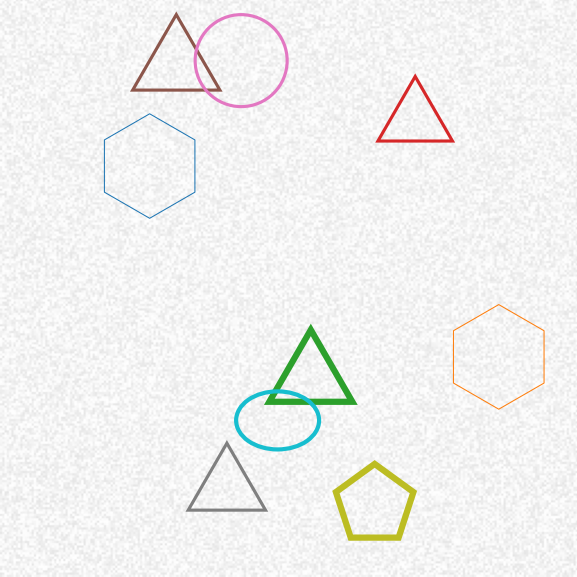[{"shape": "hexagon", "thickness": 0.5, "radius": 0.45, "center": [0.259, 0.712]}, {"shape": "hexagon", "thickness": 0.5, "radius": 0.45, "center": [0.864, 0.381]}, {"shape": "triangle", "thickness": 3, "radius": 0.41, "center": [0.538, 0.345]}, {"shape": "triangle", "thickness": 1.5, "radius": 0.37, "center": [0.719, 0.792]}, {"shape": "triangle", "thickness": 1.5, "radius": 0.44, "center": [0.305, 0.887]}, {"shape": "circle", "thickness": 1.5, "radius": 0.4, "center": [0.418, 0.894]}, {"shape": "triangle", "thickness": 1.5, "radius": 0.39, "center": [0.393, 0.154]}, {"shape": "pentagon", "thickness": 3, "radius": 0.35, "center": [0.649, 0.125]}, {"shape": "oval", "thickness": 2, "radius": 0.36, "center": [0.481, 0.271]}]